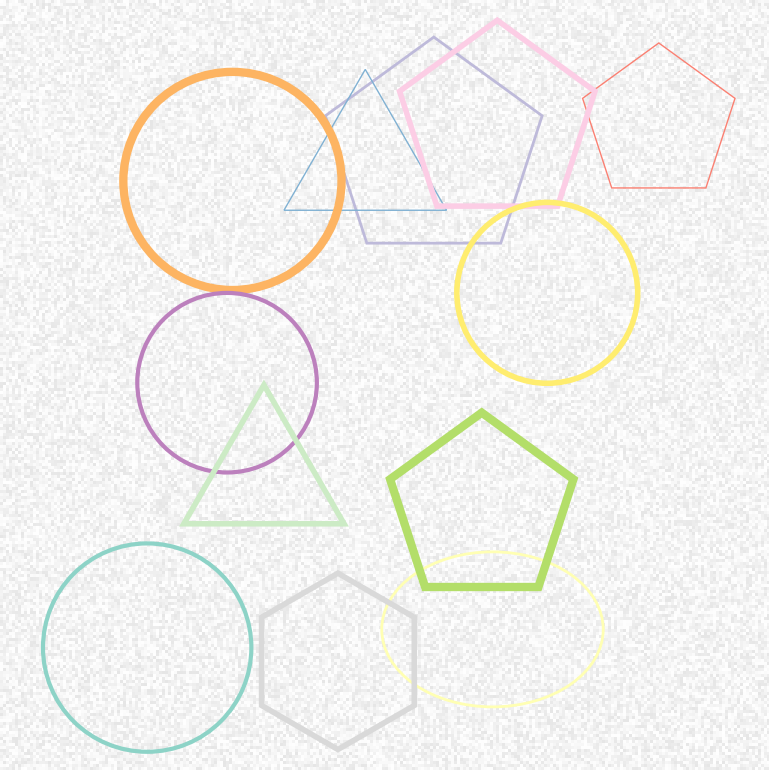[{"shape": "circle", "thickness": 1.5, "radius": 0.68, "center": [0.191, 0.159]}, {"shape": "oval", "thickness": 1, "radius": 0.72, "center": [0.64, 0.183]}, {"shape": "pentagon", "thickness": 1, "radius": 0.74, "center": [0.563, 0.804]}, {"shape": "pentagon", "thickness": 0.5, "radius": 0.52, "center": [0.856, 0.84]}, {"shape": "triangle", "thickness": 0.5, "radius": 0.61, "center": [0.474, 0.788]}, {"shape": "circle", "thickness": 3, "radius": 0.71, "center": [0.302, 0.765]}, {"shape": "pentagon", "thickness": 3, "radius": 0.63, "center": [0.626, 0.339]}, {"shape": "pentagon", "thickness": 2, "radius": 0.67, "center": [0.646, 0.84]}, {"shape": "hexagon", "thickness": 2, "radius": 0.57, "center": [0.439, 0.141]}, {"shape": "circle", "thickness": 1.5, "radius": 0.58, "center": [0.295, 0.503]}, {"shape": "triangle", "thickness": 2, "radius": 0.6, "center": [0.343, 0.38]}, {"shape": "circle", "thickness": 2, "radius": 0.59, "center": [0.711, 0.62]}]